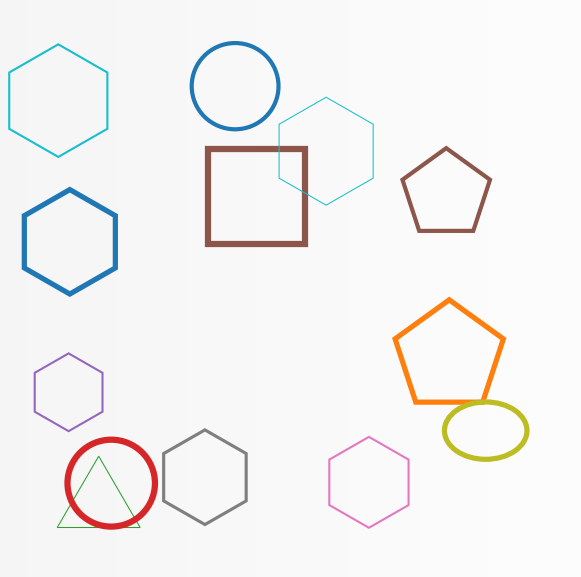[{"shape": "circle", "thickness": 2, "radius": 0.37, "center": [0.404, 0.85]}, {"shape": "hexagon", "thickness": 2.5, "radius": 0.45, "center": [0.12, 0.58]}, {"shape": "pentagon", "thickness": 2.5, "radius": 0.49, "center": [0.773, 0.382]}, {"shape": "triangle", "thickness": 0.5, "radius": 0.41, "center": [0.17, 0.127]}, {"shape": "circle", "thickness": 3, "radius": 0.38, "center": [0.191, 0.163]}, {"shape": "hexagon", "thickness": 1, "radius": 0.34, "center": [0.118, 0.32]}, {"shape": "pentagon", "thickness": 2, "radius": 0.4, "center": [0.768, 0.663]}, {"shape": "square", "thickness": 3, "radius": 0.41, "center": [0.441, 0.659]}, {"shape": "hexagon", "thickness": 1, "radius": 0.39, "center": [0.635, 0.164]}, {"shape": "hexagon", "thickness": 1.5, "radius": 0.41, "center": [0.353, 0.173]}, {"shape": "oval", "thickness": 2.5, "radius": 0.35, "center": [0.836, 0.253]}, {"shape": "hexagon", "thickness": 0.5, "radius": 0.47, "center": [0.561, 0.737]}, {"shape": "hexagon", "thickness": 1, "radius": 0.49, "center": [0.1, 0.825]}]